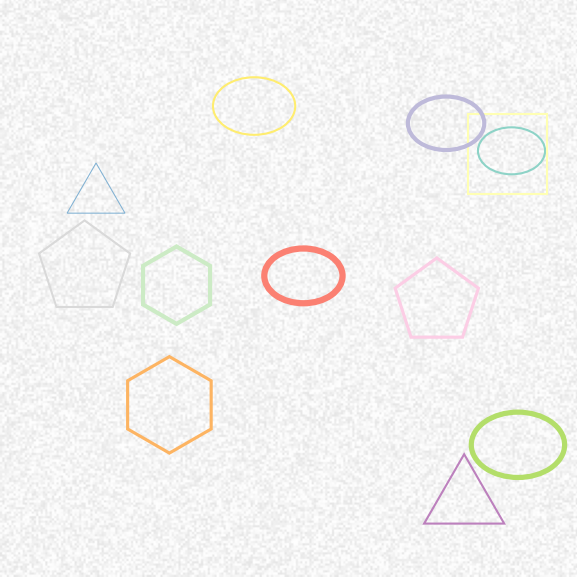[{"shape": "oval", "thickness": 1, "radius": 0.29, "center": [0.886, 0.738]}, {"shape": "square", "thickness": 1, "radius": 0.34, "center": [0.879, 0.732]}, {"shape": "oval", "thickness": 2, "radius": 0.33, "center": [0.772, 0.786]}, {"shape": "oval", "thickness": 3, "radius": 0.34, "center": [0.525, 0.521]}, {"shape": "triangle", "thickness": 0.5, "radius": 0.29, "center": [0.166, 0.659]}, {"shape": "hexagon", "thickness": 1.5, "radius": 0.42, "center": [0.293, 0.298]}, {"shape": "oval", "thickness": 2.5, "radius": 0.4, "center": [0.897, 0.229]}, {"shape": "pentagon", "thickness": 1.5, "radius": 0.38, "center": [0.756, 0.477]}, {"shape": "pentagon", "thickness": 1, "radius": 0.41, "center": [0.146, 0.535]}, {"shape": "triangle", "thickness": 1, "radius": 0.4, "center": [0.804, 0.133]}, {"shape": "hexagon", "thickness": 2, "radius": 0.34, "center": [0.306, 0.505]}, {"shape": "oval", "thickness": 1, "radius": 0.36, "center": [0.44, 0.816]}]